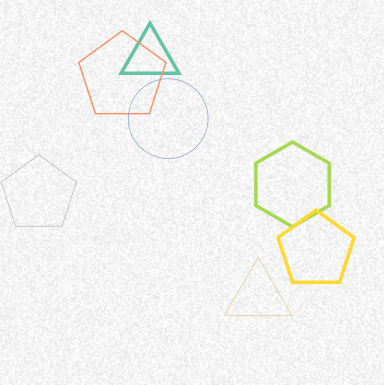[{"shape": "triangle", "thickness": 2.5, "radius": 0.43, "center": [0.39, 0.853]}, {"shape": "pentagon", "thickness": 1, "radius": 0.6, "center": [0.318, 0.801]}, {"shape": "circle", "thickness": 0.5, "radius": 0.52, "center": [0.437, 0.692]}, {"shape": "hexagon", "thickness": 2.5, "radius": 0.55, "center": [0.76, 0.521]}, {"shape": "pentagon", "thickness": 2.5, "radius": 0.52, "center": [0.821, 0.351]}, {"shape": "triangle", "thickness": 0.5, "radius": 0.5, "center": [0.671, 0.231]}, {"shape": "pentagon", "thickness": 0.5, "radius": 0.51, "center": [0.101, 0.495]}]